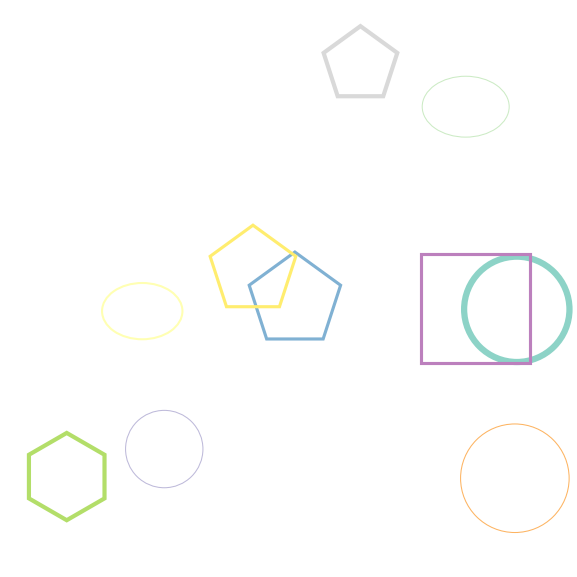[{"shape": "circle", "thickness": 3, "radius": 0.46, "center": [0.895, 0.463]}, {"shape": "oval", "thickness": 1, "radius": 0.35, "center": [0.246, 0.46]}, {"shape": "circle", "thickness": 0.5, "radius": 0.33, "center": [0.284, 0.222]}, {"shape": "pentagon", "thickness": 1.5, "radius": 0.42, "center": [0.511, 0.479]}, {"shape": "circle", "thickness": 0.5, "radius": 0.47, "center": [0.892, 0.171]}, {"shape": "hexagon", "thickness": 2, "radius": 0.38, "center": [0.116, 0.174]}, {"shape": "pentagon", "thickness": 2, "radius": 0.34, "center": [0.624, 0.887]}, {"shape": "square", "thickness": 1.5, "radius": 0.47, "center": [0.824, 0.464]}, {"shape": "oval", "thickness": 0.5, "radius": 0.38, "center": [0.806, 0.814]}, {"shape": "pentagon", "thickness": 1.5, "radius": 0.39, "center": [0.438, 0.531]}]